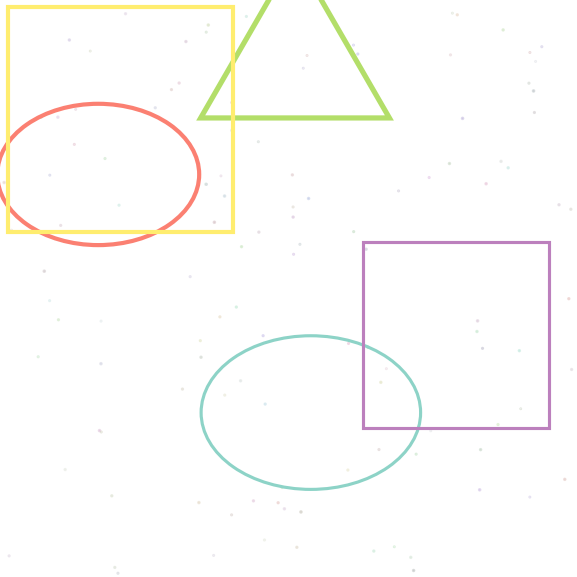[{"shape": "oval", "thickness": 1.5, "radius": 0.95, "center": [0.538, 0.285]}, {"shape": "oval", "thickness": 2, "radius": 0.87, "center": [0.17, 0.697]}, {"shape": "triangle", "thickness": 2.5, "radius": 0.94, "center": [0.511, 0.889]}, {"shape": "square", "thickness": 1.5, "radius": 0.8, "center": [0.79, 0.419]}, {"shape": "square", "thickness": 2, "radius": 0.97, "center": [0.209, 0.792]}]